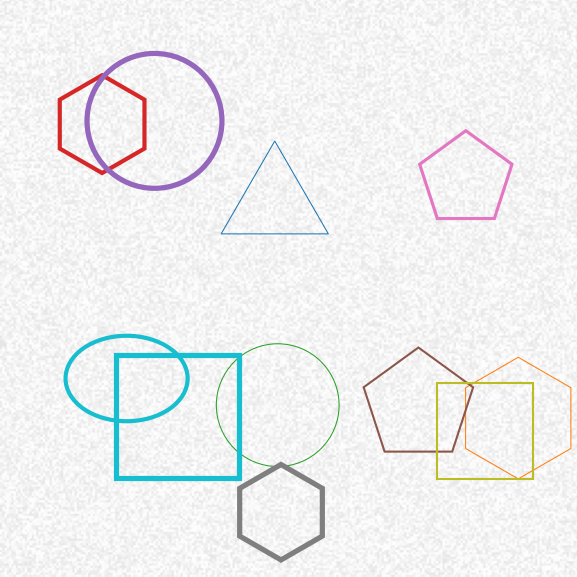[{"shape": "triangle", "thickness": 0.5, "radius": 0.54, "center": [0.476, 0.648]}, {"shape": "hexagon", "thickness": 0.5, "radius": 0.53, "center": [0.897, 0.275]}, {"shape": "circle", "thickness": 0.5, "radius": 0.53, "center": [0.481, 0.298]}, {"shape": "hexagon", "thickness": 2, "radius": 0.42, "center": [0.177, 0.784]}, {"shape": "circle", "thickness": 2.5, "radius": 0.58, "center": [0.268, 0.79]}, {"shape": "pentagon", "thickness": 1, "radius": 0.5, "center": [0.725, 0.298]}, {"shape": "pentagon", "thickness": 1.5, "radius": 0.42, "center": [0.807, 0.689]}, {"shape": "hexagon", "thickness": 2.5, "radius": 0.41, "center": [0.487, 0.112]}, {"shape": "square", "thickness": 1, "radius": 0.42, "center": [0.84, 0.252]}, {"shape": "square", "thickness": 2.5, "radius": 0.53, "center": [0.308, 0.278]}, {"shape": "oval", "thickness": 2, "radius": 0.53, "center": [0.219, 0.344]}]